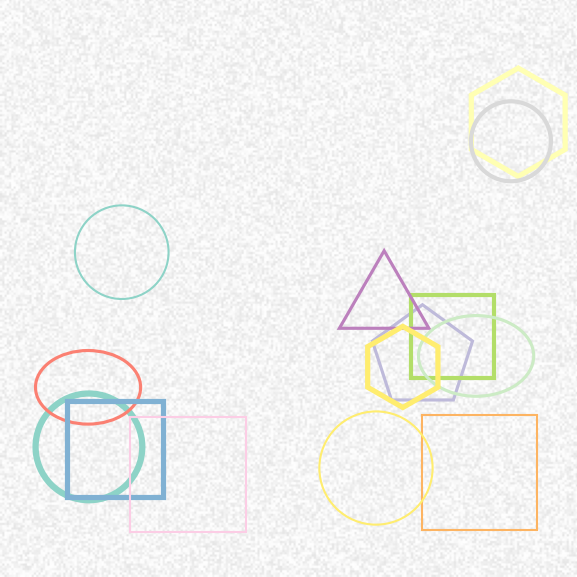[{"shape": "circle", "thickness": 1, "radius": 0.41, "center": [0.211, 0.562]}, {"shape": "circle", "thickness": 3, "radius": 0.46, "center": [0.154, 0.225]}, {"shape": "hexagon", "thickness": 2.5, "radius": 0.47, "center": [0.897, 0.787]}, {"shape": "pentagon", "thickness": 1.5, "radius": 0.46, "center": [0.731, 0.38]}, {"shape": "oval", "thickness": 1.5, "radius": 0.46, "center": [0.152, 0.328]}, {"shape": "square", "thickness": 2.5, "radius": 0.42, "center": [0.199, 0.222]}, {"shape": "square", "thickness": 1, "radius": 0.5, "center": [0.83, 0.18]}, {"shape": "square", "thickness": 2, "radius": 0.36, "center": [0.784, 0.417]}, {"shape": "square", "thickness": 1, "radius": 0.5, "center": [0.326, 0.177]}, {"shape": "circle", "thickness": 2, "radius": 0.35, "center": [0.885, 0.754]}, {"shape": "triangle", "thickness": 1.5, "radius": 0.45, "center": [0.665, 0.475]}, {"shape": "oval", "thickness": 1.5, "radius": 0.5, "center": [0.824, 0.383]}, {"shape": "circle", "thickness": 1, "radius": 0.49, "center": [0.651, 0.189]}, {"shape": "hexagon", "thickness": 2.5, "radius": 0.35, "center": [0.698, 0.364]}]